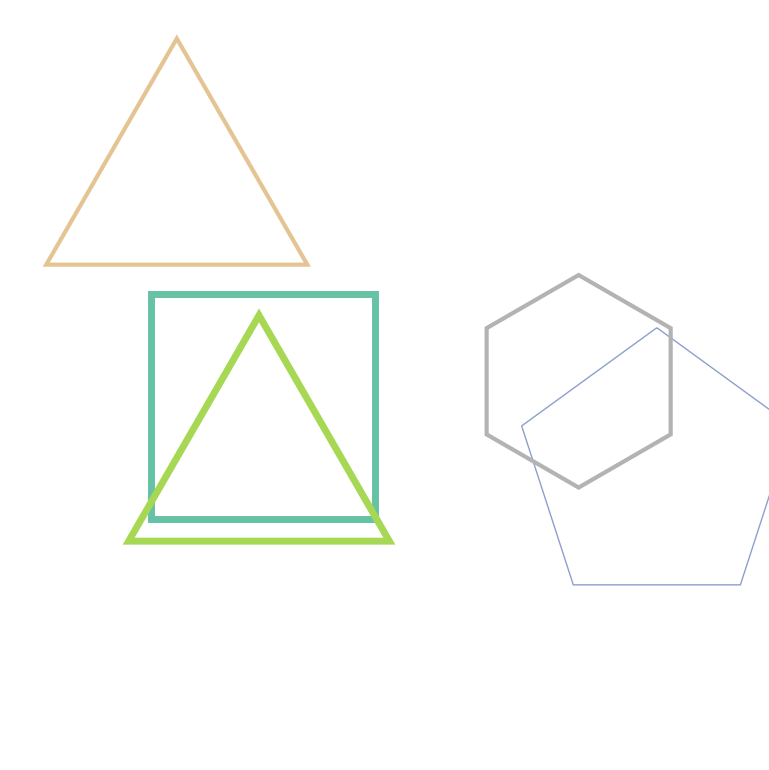[{"shape": "square", "thickness": 2.5, "radius": 0.73, "center": [0.341, 0.472]}, {"shape": "pentagon", "thickness": 0.5, "radius": 0.92, "center": [0.853, 0.39]}, {"shape": "triangle", "thickness": 2.5, "radius": 0.98, "center": [0.336, 0.395]}, {"shape": "triangle", "thickness": 1.5, "radius": 0.98, "center": [0.23, 0.754]}, {"shape": "hexagon", "thickness": 1.5, "radius": 0.69, "center": [0.751, 0.505]}]